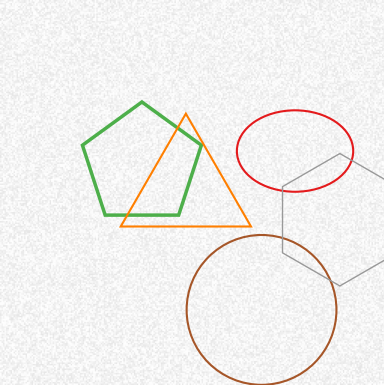[{"shape": "oval", "thickness": 1.5, "radius": 0.76, "center": [0.766, 0.608]}, {"shape": "pentagon", "thickness": 2.5, "radius": 0.81, "center": [0.369, 0.573]}, {"shape": "triangle", "thickness": 1.5, "radius": 0.98, "center": [0.483, 0.509]}, {"shape": "circle", "thickness": 1.5, "radius": 0.97, "center": [0.679, 0.195]}, {"shape": "hexagon", "thickness": 1, "radius": 0.86, "center": [0.883, 0.429]}]